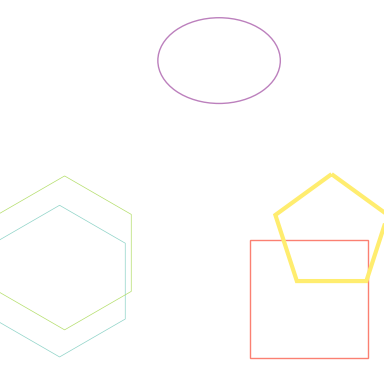[{"shape": "hexagon", "thickness": 0.5, "radius": 0.98, "center": [0.155, 0.27]}, {"shape": "square", "thickness": 1, "radius": 0.77, "center": [0.802, 0.222]}, {"shape": "hexagon", "thickness": 0.5, "radius": 1.0, "center": [0.168, 0.343]}, {"shape": "oval", "thickness": 1, "radius": 0.8, "center": [0.569, 0.843]}, {"shape": "pentagon", "thickness": 3, "radius": 0.77, "center": [0.861, 0.394]}]